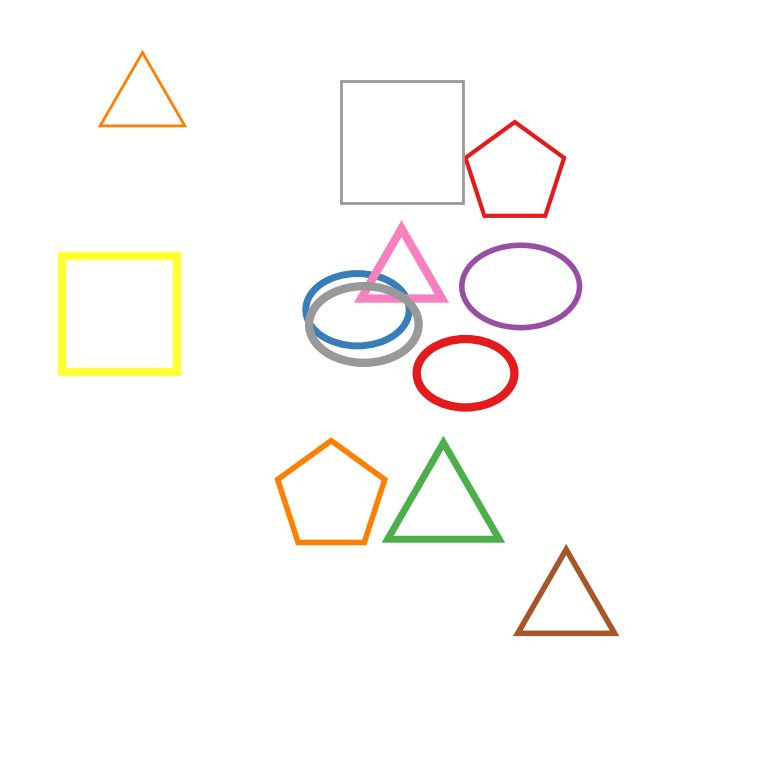[{"shape": "pentagon", "thickness": 1.5, "radius": 0.34, "center": [0.669, 0.774]}, {"shape": "oval", "thickness": 3, "radius": 0.32, "center": [0.605, 0.515]}, {"shape": "oval", "thickness": 2.5, "radius": 0.34, "center": [0.464, 0.598]}, {"shape": "triangle", "thickness": 2.5, "radius": 0.42, "center": [0.576, 0.341]}, {"shape": "oval", "thickness": 2, "radius": 0.38, "center": [0.676, 0.628]}, {"shape": "pentagon", "thickness": 2, "radius": 0.37, "center": [0.43, 0.355]}, {"shape": "triangle", "thickness": 1, "radius": 0.32, "center": [0.185, 0.868]}, {"shape": "square", "thickness": 3, "radius": 0.38, "center": [0.155, 0.592]}, {"shape": "triangle", "thickness": 2, "radius": 0.36, "center": [0.735, 0.214]}, {"shape": "triangle", "thickness": 3, "radius": 0.3, "center": [0.521, 0.643]}, {"shape": "oval", "thickness": 3, "radius": 0.36, "center": [0.473, 0.579]}, {"shape": "square", "thickness": 1, "radius": 0.4, "center": [0.523, 0.815]}]